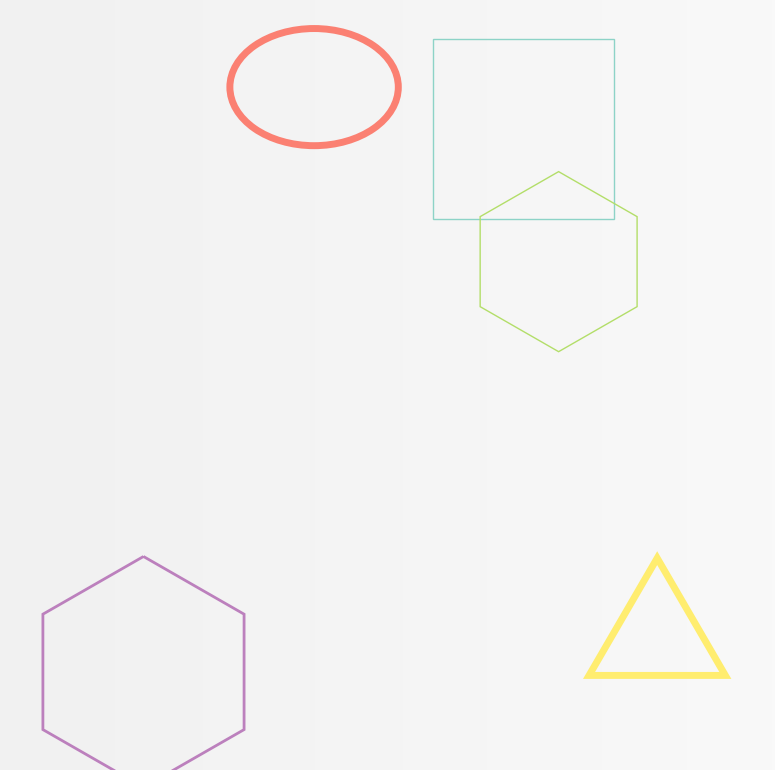[{"shape": "square", "thickness": 0.5, "radius": 0.58, "center": [0.676, 0.832]}, {"shape": "oval", "thickness": 2.5, "radius": 0.54, "center": [0.405, 0.887]}, {"shape": "hexagon", "thickness": 0.5, "radius": 0.58, "center": [0.721, 0.66]}, {"shape": "hexagon", "thickness": 1, "radius": 0.75, "center": [0.185, 0.127]}, {"shape": "triangle", "thickness": 2.5, "radius": 0.51, "center": [0.848, 0.174]}]